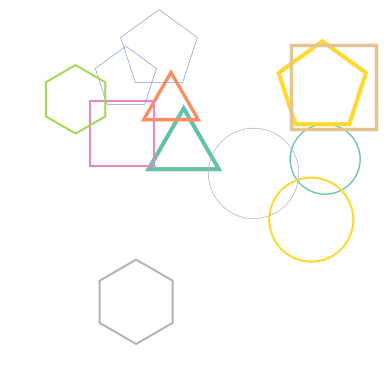[{"shape": "circle", "thickness": 1, "radius": 0.45, "center": [0.845, 0.587]}, {"shape": "triangle", "thickness": 3, "radius": 0.53, "center": [0.477, 0.613]}, {"shape": "triangle", "thickness": 2.5, "radius": 0.41, "center": [0.444, 0.73]}, {"shape": "pentagon", "thickness": 0.5, "radius": 0.52, "center": [0.413, 0.87]}, {"shape": "pentagon", "thickness": 0.5, "radius": 0.42, "center": [0.327, 0.797]}, {"shape": "square", "thickness": 1.5, "radius": 0.42, "center": [0.318, 0.653]}, {"shape": "hexagon", "thickness": 1.5, "radius": 0.44, "center": [0.196, 0.742]}, {"shape": "circle", "thickness": 1.5, "radius": 0.55, "center": [0.808, 0.43]}, {"shape": "pentagon", "thickness": 3, "radius": 0.6, "center": [0.837, 0.774]}, {"shape": "square", "thickness": 2.5, "radius": 0.55, "center": [0.867, 0.774]}, {"shape": "hexagon", "thickness": 1.5, "radius": 0.55, "center": [0.354, 0.216]}, {"shape": "circle", "thickness": 0.5, "radius": 0.59, "center": [0.659, 0.55]}]